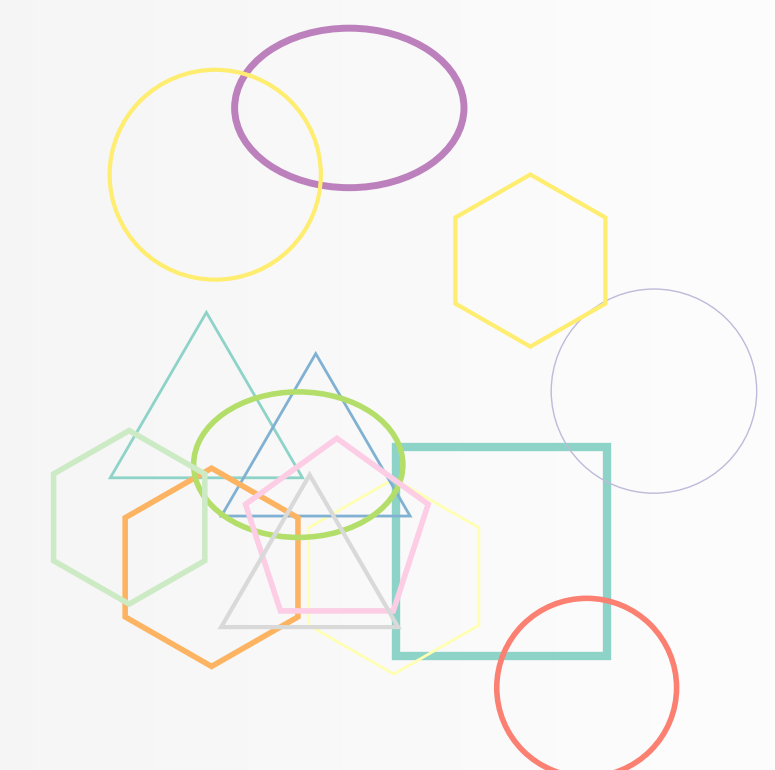[{"shape": "triangle", "thickness": 1, "radius": 0.72, "center": [0.266, 0.451]}, {"shape": "square", "thickness": 3, "radius": 0.68, "center": [0.647, 0.284]}, {"shape": "hexagon", "thickness": 1, "radius": 0.63, "center": [0.508, 0.251]}, {"shape": "circle", "thickness": 0.5, "radius": 0.66, "center": [0.844, 0.492]}, {"shape": "circle", "thickness": 2, "radius": 0.58, "center": [0.757, 0.107]}, {"shape": "triangle", "thickness": 1, "radius": 0.7, "center": [0.407, 0.4]}, {"shape": "hexagon", "thickness": 2, "radius": 0.64, "center": [0.273, 0.263]}, {"shape": "oval", "thickness": 2, "radius": 0.67, "center": [0.385, 0.397]}, {"shape": "pentagon", "thickness": 2, "radius": 0.62, "center": [0.435, 0.307]}, {"shape": "triangle", "thickness": 1.5, "radius": 0.66, "center": [0.4, 0.251]}, {"shape": "oval", "thickness": 2.5, "radius": 0.74, "center": [0.451, 0.86]}, {"shape": "hexagon", "thickness": 2, "radius": 0.56, "center": [0.167, 0.328]}, {"shape": "circle", "thickness": 1.5, "radius": 0.68, "center": [0.278, 0.773]}, {"shape": "hexagon", "thickness": 1.5, "radius": 0.56, "center": [0.684, 0.662]}]